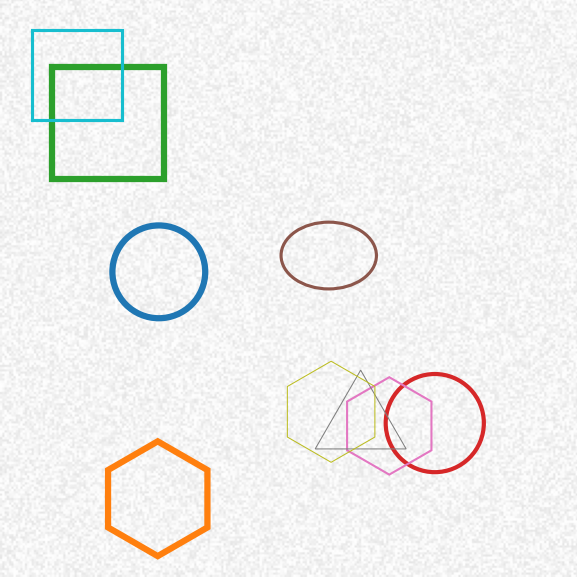[{"shape": "circle", "thickness": 3, "radius": 0.4, "center": [0.275, 0.528]}, {"shape": "hexagon", "thickness": 3, "radius": 0.5, "center": [0.273, 0.136]}, {"shape": "square", "thickness": 3, "radius": 0.48, "center": [0.187, 0.786]}, {"shape": "circle", "thickness": 2, "radius": 0.42, "center": [0.753, 0.267]}, {"shape": "oval", "thickness": 1.5, "radius": 0.41, "center": [0.569, 0.557]}, {"shape": "hexagon", "thickness": 1, "radius": 0.42, "center": [0.674, 0.262]}, {"shape": "triangle", "thickness": 0.5, "radius": 0.45, "center": [0.625, 0.267]}, {"shape": "hexagon", "thickness": 0.5, "radius": 0.44, "center": [0.573, 0.286]}, {"shape": "square", "thickness": 1.5, "radius": 0.39, "center": [0.133, 0.869]}]